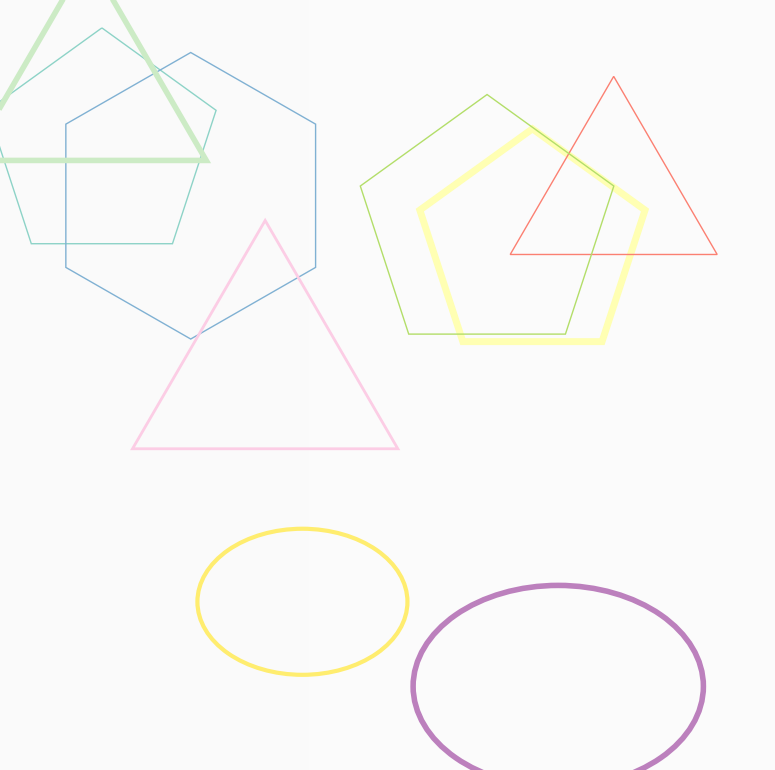[{"shape": "pentagon", "thickness": 0.5, "radius": 0.77, "center": [0.131, 0.809]}, {"shape": "pentagon", "thickness": 2.5, "radius": 0.76, "center": [0.687, 0.68]}, {"shape": "triangle", "thickness": 0.5, "radius": 0.77, "center": [0.792, 0.747]}, {"shape": "hexagon", "thickness": 0.5, "radius": 0.93, "center": [0.246, 0.746]}, {"shape": "pentagon", "thickness": 0.5, "radius": 0.86, "center": [0.628, 0.705]}, {"shape": "triangle", "thickness": 1, "radius": 0.99, "center": [0.342, 0.516]}, {"shape": "oval", "thickness": 2, "radius": 0.94, "center": [0.72, 0.109]}, {"shape": "triangle", "thickness": 2, "radius": 0.88, "center": [0.113, 0.88]}, {"shape": "oval", "thickness": 1.5, "radius": 0.68, "center": [0.39, 0.218]}]